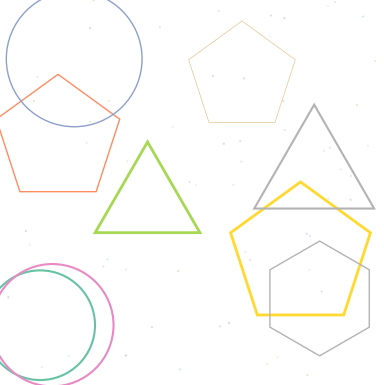[{"shape": "circle", "thickness": 1.5, "radius": 0.71, "center": [0.104, 0.155]}, {"shape": "pentagon", "thickness": 1, "radius": 0.84, "center": [0.151, 0.638]}, {"shape": "circle", "thickness": 1, "radius": 0.88, "center": [0.193, 0.847]}, {"shape": "circle", "thickness": 1.5, "radius": 0.79, "center": [0.136, 0.155]}, {"shape": "triangle", "thickness": 2, "radius": 0.79, "center": [0.383, 0.474]}, {"shape": "pentagon", "thickness": 2, "radius": 0.95, "center": [0.781, 0.336]}, {"shape": "pentagon", "thickness": 0.5, "radius": 0.73, "center": [0.629, 0.8]}, {"shape": "triangle", "thickness": 1.5, "radius": 0.9, "center": [0.816, 0.548]}, {"shape": "hexagon", "thickness": 1, "radius": 0.75, "center": [0.83, 0.225]}]